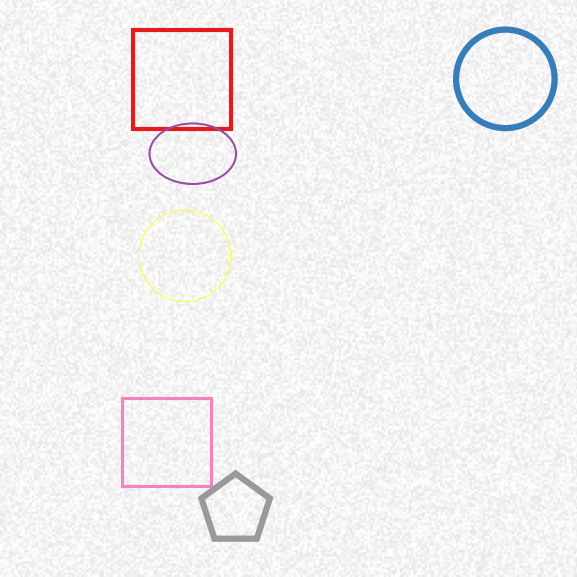[{"shape": "square", "thickness": 2, "radius": 0.43, "center": [0.315, 0.862]}, {"shape": "circle", "thickness": 3, "radius": 0.43, "center": [0.875, 0.863]}, {"shape": "oval", "thickness": 1, "radius": 0.37, "center": [0.334, 0.733]}, {"shape": "circle", "thickness": 0.5, "radius": 0.4, "center": [0.32, 0.556]}, {"shape": "square", "thickness": 1.5, "radius": 0.38, "center": [0.288, 0.233]}, {"shape": "pentagon", "thickness": 3, "radius": 0.31, "center": [0.408, 0.117]}]